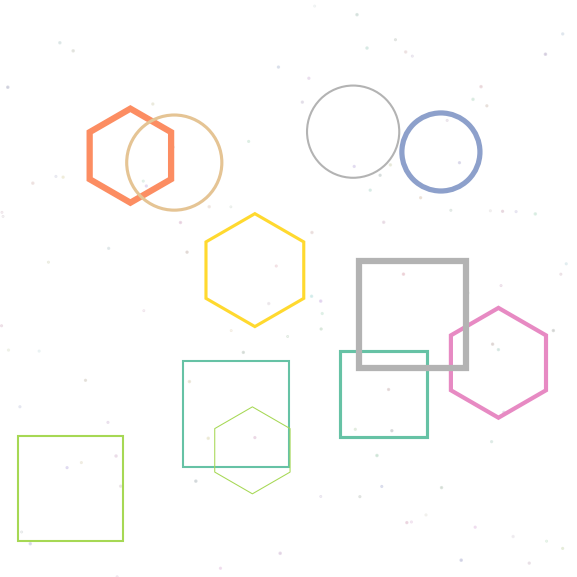[{"shape": "square", "thickness": 1, "radius": 0.46, "center": [0.409, 0.282]}, {"shape": "square", "thickness": 1.5, "radius": 0.37, "center": [0.664, 0.317]}, {"shape": "hexagon", "thickness": 3, "radius": 0.41, "center": [0.226, 0.73]}, {"shape": "circle", "thickness": 2.5, "radius": 0.34, "center": [0.763, 0.736]}, {"shape": "hexagon", "thickness": 2, "radius": 0.48, "center": [0.863, 0.371]}, {"shape": "square", "thickness": 1, "radius": 0.45, "center": [0.123, 0.153]}, {"shape": "hexagon", "thickness": 0.5, "radius": 0.38, "center": [0.437, 0.219]}, {"shape": "hexagon", "thickness": 1.5, "radius": 0.49, "center": [0.441, 0.531]}, {"shape": "circle", "thickness": 1.5, "radius": 0.41, "center": [0.302, 0.718]}, {"shape": "square", "thickness": 3, "radius": 0.46, "center": [0.714, 0.454]}, {"shape": "circle", "thickness": 1, "radius": 0.4, "center": [0.611, 0.771]}]